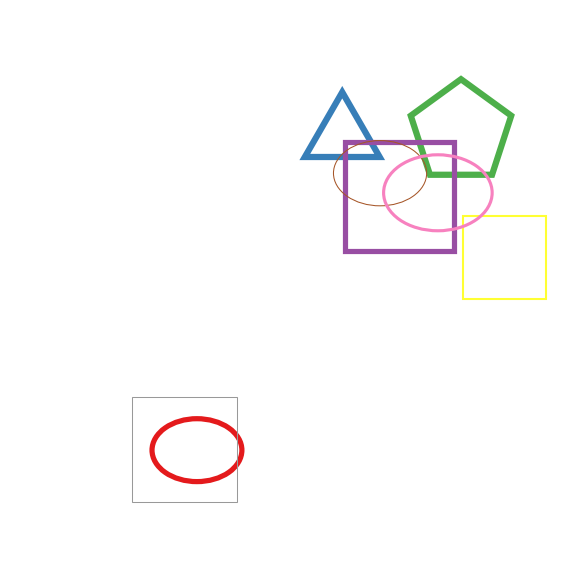[{"shape": "oval", "thickness": 2.5, "radius": 0.39, "center": [0.341, 0.22]}, {"shape": "triangle", "thickness": 3, "radius": 0.37, "center": [0.593, 0.765]}, {"shape": "pentagon", "thickness": 3, "radius": 0.46, "center": [0.798, 0.771]}, {"shape": "square", "thickness": 2.5, "radius": 0.47, "center": [0.692, 0.659]}, {"shape": "square", "thickness": 1, "radius": 0.36, "center": [0.874, 0.553]}, {"shape": "oval", "thickness": 0.5, "radius": 0.4, "center": [0.658, 0.699]}, {"shape": "oval", "thickness": 1.5, "radius": 0.47, "center": [0.758, 0.665]}, {"shape": "square", "thickness": 0.5, "radius": 0.45, "center": [0.32, 0.22]}]